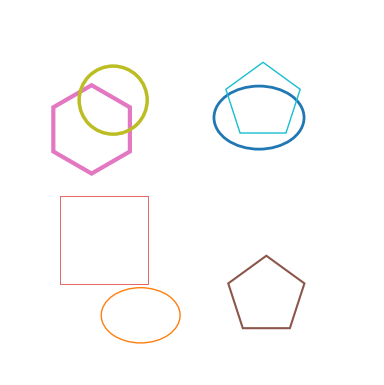[{"shape": "oval", "thickness": 2, "radius": 0.59, "center": [0.673, 0.694]}, {"shape": "oval", "thickness": 1, "radius": 0.51, "center": [0.365, 0.181]}, {"shape": "square", "thickness": 0.5, "radius": 0.57, "center": [0.27, 0.376]}, {"shape": "pentagon", "thickness": 1.5, "radius": 0.52, "center": [0.692, 0.232]}, {"shape": "hexagon", "thickness": 3, "radius": 0.57, "center": [0.238, 0.664]}, {"shape": "circle", "thickness": 2.5, "radius": 0.44, "center": [0.294, 0.74]}, {"shape": "pentagon", "thickness": 1, "radius": 0.51, "center": [0.683, 0.737]}]